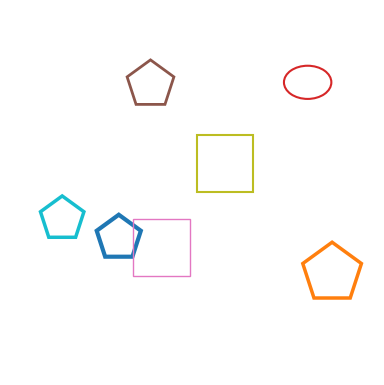[{"shape": "pentagon", "thickness": 3, "radius": 0.3, "center": [0.309, 0.382]}, {"shape": "pentagon", "thickness": 2.5, "radius": 0.4, "center": [0.863, 0.291]}, {"shape": "oval", "thickness": 1.5, "radius": 0.31, "center": [0.799, 0.786]}, {"shape": "pentagon", "thickness": 2, "radius": 0.32, "center": [0.391, 0.781]}, {"shape": "square", "thickness": 1, "radius": 0.37, "center": [0.42, 0.357]}, {"shape": "square", "thickness": 1.5, "radius": 0.37, "center": [0.584, 0.575]}, {"shape": "pentagon", "thickness": 2.5, "radius": 0.3, "center": [0.162, 0.432]}]